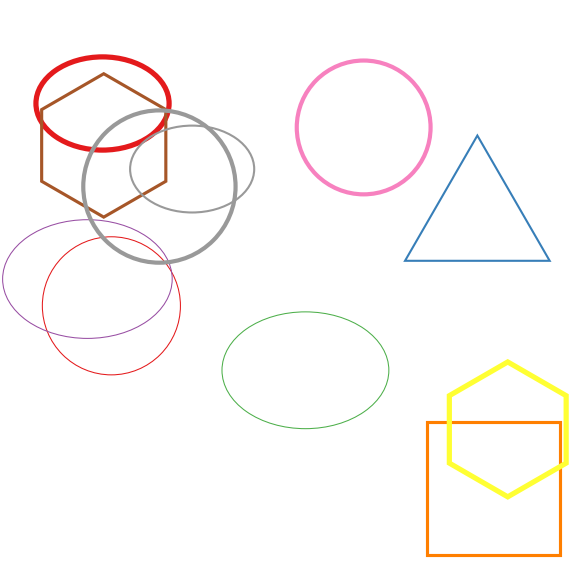[{"shape": "circle", "thickness": 0.5, "radius": 0.6, "center": [0.193, 0.47]}, {"shape": "oval", "thickness": 2.5, "radius": 0.58, "center": [0.178, 0.82]}, {"shape": "triangle", "thickness": 1, "radius": 0.72, "center": [0.827, 0.62]}, {"shape": "oval", "thickness": 0.5, "radius": 0.72, "center": [0.529, 0.358]}, {"shape": "oval", "thickness": 0.5, "radius": 0.73, "center": [0.151, 0.516]}, {"shape": "square", "thickness": 1.5, "radius": 0.58, "center": [0.854, 0.154]}, {"shape": "hexagon", "thickness": 2.5, "radius": 0.58, "center": [0.879, 0.256]}, {"shape": "hexagon", "thickness": 1.5, "radius": 0.62, "center": [0.18, 0.747]}, {"shape": "circle", "thickness": 2, "radius": 0.58, "center": [0.63, 0.778]}, {"shape": "circle", "thickness": 2, "radius": 0.66, "center": [0.276, 0.676]}, {"shape": "oval", "thickness": 1, "radius": 0.54, "center": [0.333, 0.706]}]